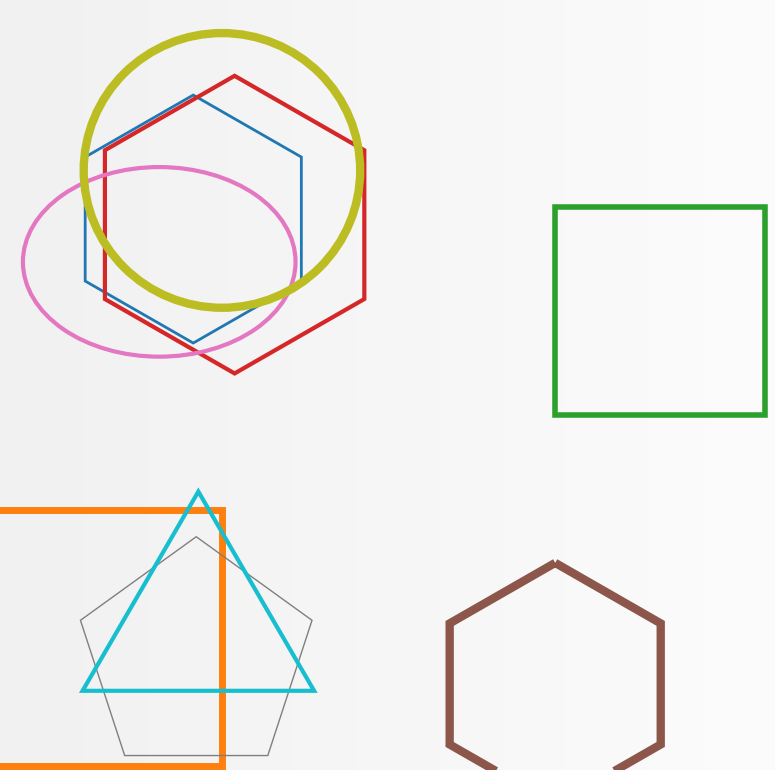[{"shape": "hexagon", "thickness": 1, "radius": 0.81, "center": [0.249, 0.716]}, {"shape": "square", "thickness": 2.5, "radius": 0.83, "center": [0.12, 0.171]}, {"shape": "square", "thickness": 2, "radius": 0.68, "center": [0.852, 0.596]}, {"shape": "hexagon", "thickness": 1.5, "radius": 0.97, "center": [0.303, 0.708]}, {"shape": "hexagon", "thickness": 3, "radius": 0.79, "center": [0.716, 0.112]}, {"shape": "oval", "thickness": 1.5, "radius": 0.88, "center": [0.205, 0.66]}, {"shape": "pentagon", "thickness": 0.5, "radius": 0.79, "center": [0.253, 0.146]}, {"shape": "circle", "thickness": 3, "radius": 0.89, "center": [0.286, 0.779]}, {"shape": "triangle", "thickness": 1.5, "radius": 0.86, "center": [0.256, 0.189]}]